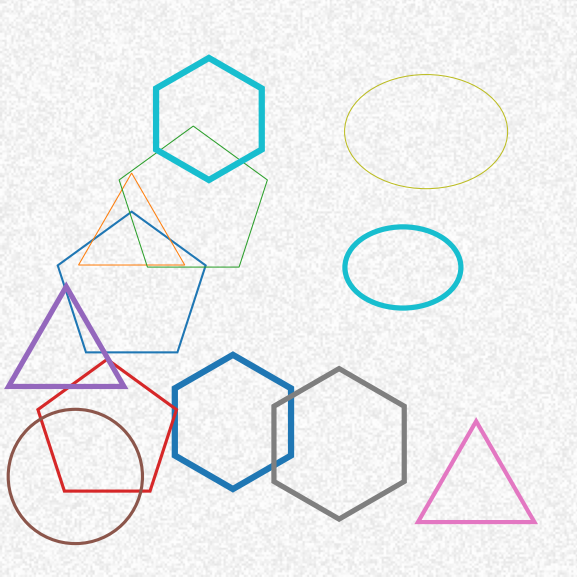[{"shape": "pentagon", "thickness": 1, "radius": 0.67, "center": [0.228, 0.498]}, {"shape": "hexagon", "thickness": 3, "radius": 0.58, "center": [0.403, 0.269]}, {"shape": "triangle", "thickness": 0.5, "radius": 0.53, "center": [0.228, 0.593]}, {"shape": "pentagon", "thickness": 0.5, "radius": 0.67, "center": [0.335, 0.646]}, {"shape": "pentagon", "thickness": 1.5, "radius": 0.63, "center": [0.186, 0.251]}, {"shape": "triangle", "thickness": 2.5, "radius": 0.58, "center": [0.115, 0.388]}, {"shape": "circle", "thickness": 1.5, "radius": 0.58, "center": [0.13, 0.174]}, {"shape": "triangle", "thickness": 2, "radius": 0.58, "center": [0.825, 0.153]}, {"shape": "hexagon", "thickness": 2.5, "radius": 0.65, "center": [0.587, 0.231]}, {"shape": "oval", "thickness": 0.5, "radius": 0.71, "center": [0.738, 0.771]}, {"shape": "oval", "thickness": 2.5, "radius": 0.5, "center": [0.698, 0.536]}, {"shape": "hexagon", "thickness": 3, "radius": 0.53, "center": [0.362, 0.793]}]